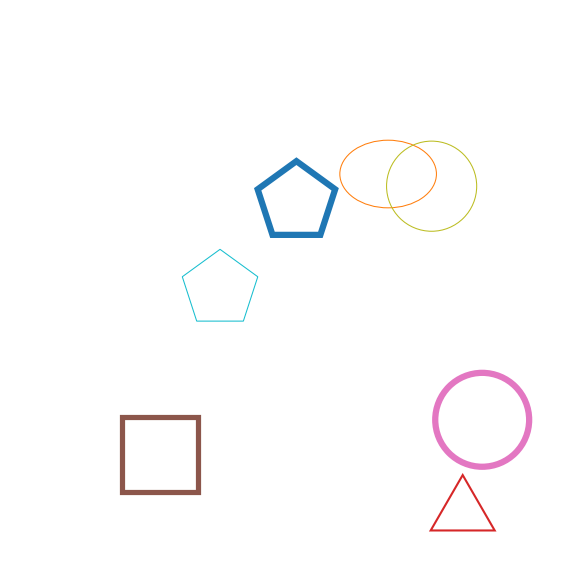[{"shape": "pentagon", "thickness": 3, "radius": 0.35, "center": [0.513, 0.65]}, {"shape": "oval", "thickness": 0.5, "radius": 0.42, "center": [0.672, 0.698]}, {"shape": "triangle", "thickness": 1, "radius": 0.32, "center": [0.801, 0.113]}, {"shape": "square", "thickness": 2.5, "radius": 0.33, "center": [0.277, 0.212]}, {"shape": "circle", "thickness": 3, "radius": 0.41, "center": [0.835, 0.272]}, {"shape": "circle", "thickness": 0.5, "radius": 0.39, "center": [0.747, 0.677]}, {"shape": "pentagon", "thickness": 0.5, "radius": 0.34, "center": [0.381, 0.499]}]